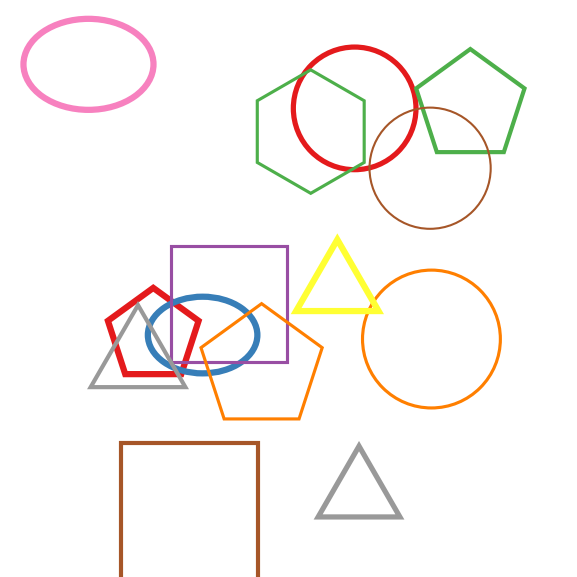[{"shape": "circle", "thickness": 2.5, "radius": 0.53, "center": [0.614, 0.811]}, {"shape": "pentagon", "thickness": 3, "radius": 0.41, "center": [0.265, 0.418]}, {"shape": "oval", "thickness": 3, "radius": 0.47, "center": [0.351, 0.419]}, {"shape": "pentagon", "thickness": 2, "radius": 0.49, "center": [0.814, 0.816]}, {"shape": "hexagon", "thickness": 1.5, "radius": 0.53, "center": [0.538, 0.771]}, {"shape": "square", "thickness": 1.5, "radius": 0.51, "center": [0.397, 0.473]}, {"shape": "pentagon", "thickness": 1.5, "radius": 0.55, "center": [0.453, 0.363]}, {"shape": "circle", "thickness": 1.5, "radius": 0.6, "center": [0.747, 0.412]}, {"shape": "triangle", "thickness": 3, "radius": 0.41, "center": [0.584, 0.502]}, {"shape": "square", "thickness": 2, "radius": 0.59, "center": [0.328, 0.113]}, {"shape": "circle", "thickness": 1, "radius": 0.52, "center": [0.745, 0.708]}, {"shape": "oval", "thickness": 3, "radius": 0.56, "center": [0.153, 0.888]}, {"shape": "triangle", "thickness": 2.5, "radius": 0.41, "center": [0.622, 0.145]}, {"shape": "triangle", "thickness": 2, "radius": 0.47, "center": [0.239, 0.376]}]